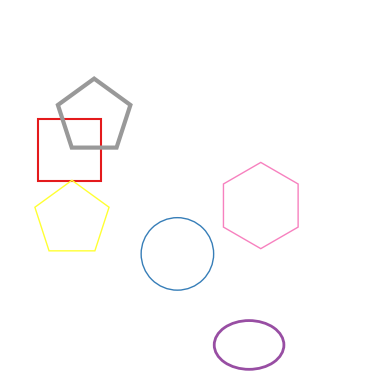[{"shape": "square", "thickness": 1.5, "radius": 0.41, "center": [0.181, 0.61]}, {"shape": "circle", "thickness": 1, "radius": 0.47, "center": [0.461, 0.34]}, {"shape": "oval", "thickness": 2, "radius": 0.45, "center": [0.647, 0.104]}, {"shape": "pentagon", "thickness": 1, "radius": 0.51, "center": [0.187, 0.43]}, {"shape": "hexagon", "thickness": 1, "radius": 0.56, "center": [0.677, 0.466]}, {"shape": "pentagon", "thickness": 3, "radius": 0.5, "center": [0.245, 0.697]}]